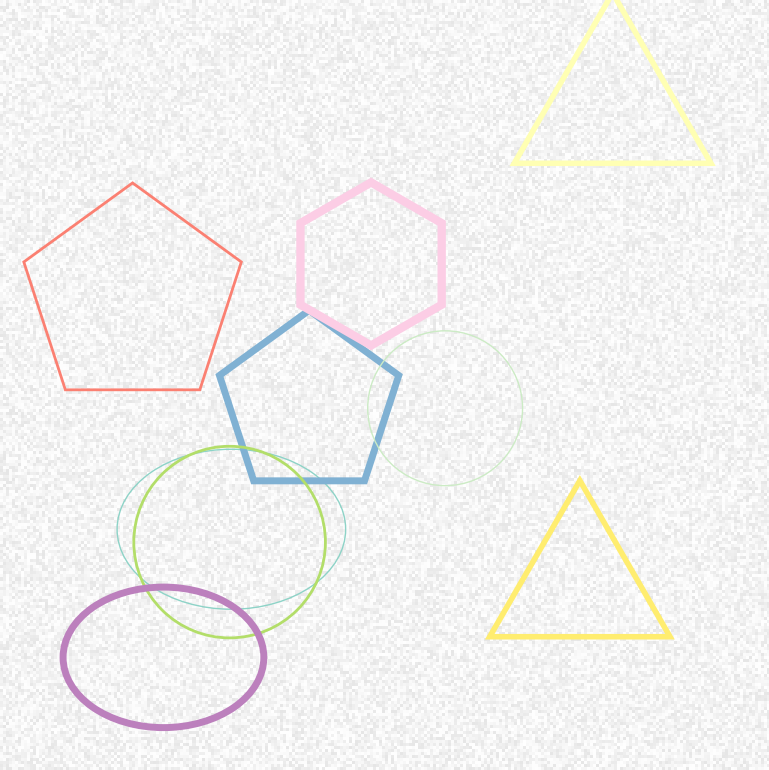[{"shape": "oval", "thickness": 0.5, "radius": 0.74, "center": [0.3, 0.313]}, {"shape": "triangle", "thickness": 2, "radius": 0.74, "center": [0.796, 0.862]}, {"shape": "pentagon", "thickness": 1, "radius": 0.74, "center": [0.172, 0.614]}, {"shape": "pentagon", "thickness": 2.5, "radius": 0.61, "center": [0.401, 0.475]}, {"shape": "circle", "thickness": 1, "radius": 0.62, "center": [0.298, 0.296]}, {"shape": "hexagon", "thickness": 3, "radius": 0.53, "center": [0.482, 0.657]}, {"shape": "oval", "thickness": 2.5, "radius": 0.65, "center": [0.212, 0.146]}, {"shape": "circle", "thickness": 0.5, "radius": 0.5, "center": [0.578, 0.47]}, {"shape": "triangle", "thickness": 2, "radius": 0.68, "center": [0.753, 0.241]}]